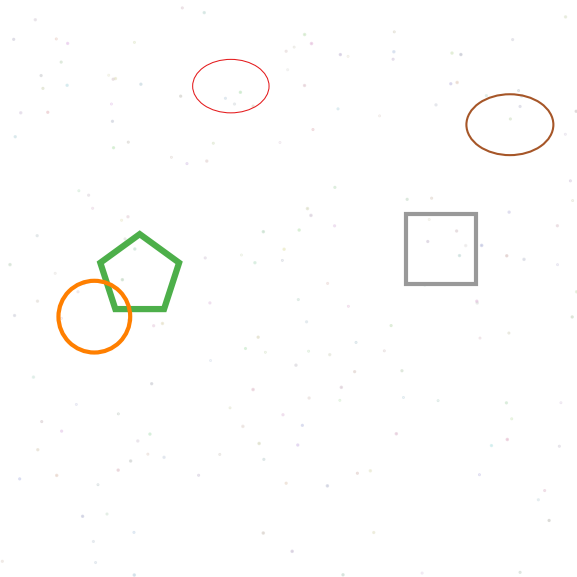[{"shape": "oval", "thickness": 0.5, "radius": 0.33, "center": [0.4, 0.85]}, {"shape": "pentagon", "thickness": 3, "radius": 0.36, "center": [0.242, 0.522]}, {"shape": "circle", "thickness": 2, "radius": 0.31, "center": [0.163, 0.451]}, {"shape": "oval", "thickness": 1, "radius": 0.38, "center": [0.883, 0.783]}, {"shape": "square", "thickness": 2, "radius": 0.3, "center": [0.763, 0.568]}]